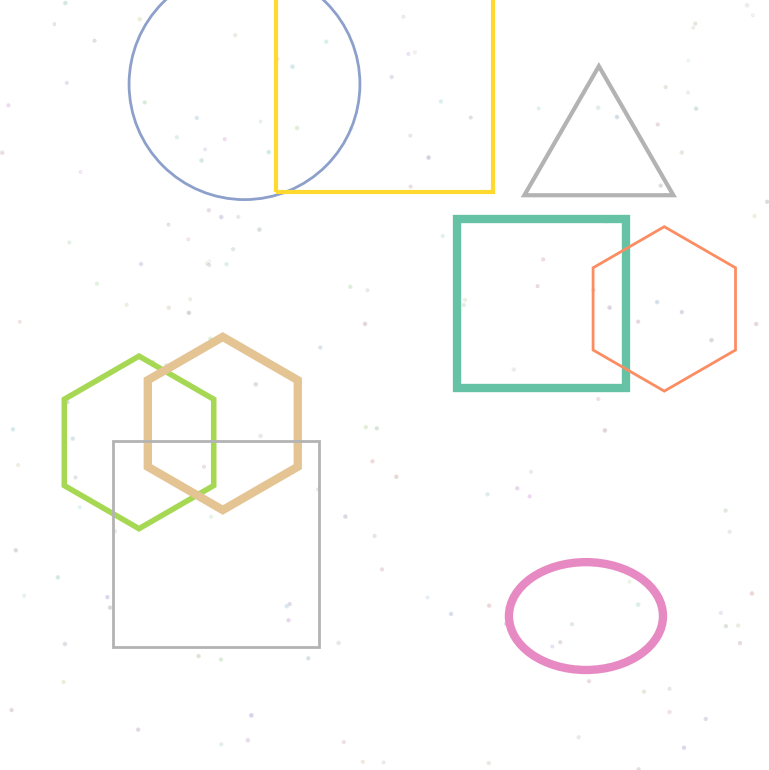[{"shape": "square", "thickness": 3, "radius": 0.55, "center": [0.703, 0.606]}, {"shape": "hexagon", "thickness": 1, "radius": 0.53, "center": [0.863, 0.599]}, {"shape": "circle", "thickness": 1, "radius": 0.75, "center": [0.318, 0.891]}, {"shape": "oval", "thickness": 3, "radius": 0.5, "center": [0.761, 0.2]}, {"shape": "hexagon", "thickness": 2, "radius": 0.56, "center": [0.181, 0.425]}, {"shape": "square", "thickness": 1.5, "radius": 0.71, "center": [0.5, 0.891]}, {"shape": "hexagon", "thickness": 3, "radius": 0.56, "center": [0.289, 0.45]}, {"shape": "square", "thickness": 1, "radius": 0.67, "center": [0.281, 0.294]}, {"shape": "triangle", "thickness": 1.5, "radius": 0.56, "center": [0.778, 0.802]}]